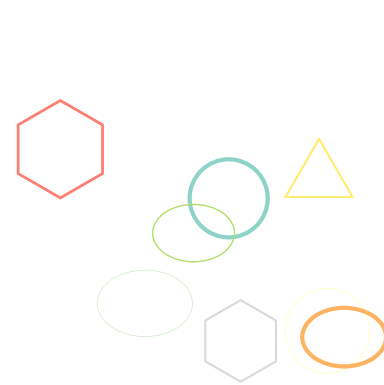[{"shape": "circle", "thickness": 3, "radius": 0.51, "center": [0.594, 0.485]}, {"shape": "circle", "thickness": 0.5, "radius": 0.55, "center": [0.85, 0.141]}, {"shape": "hexagon", "thickness": 2, "radius": 0.63, "center": [0.157, 0.612]}, {"shape": "oval", "thickness": 3, "radius": 0.54, "center": [0.894, 0.124]}, {"shape": "oval", "thickness": 1, "radius": 0.53, "center": [0.503, 0.395]}, {"shape": "hexagon", "thickness": 1.5, "radius": 0.53, "center": [0.625, 0.114]}, {"shape": "oval", "thickness": 0.5, "radius": 0.62, "center": [0.376, 0.212]}, {"shape": "triangle", "thickness": 1.5, "radius": 0.5, "center": [0.829, 0.539]}]